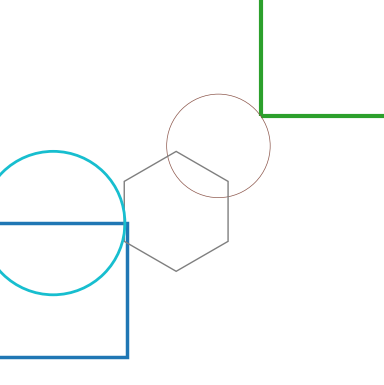[{"shape": "square", "thickness": 2.5, "radius": 0.87, "center": [0.155, 0.247]}, {"shape": "square", "thickness": 3, "radius": 0.89, "center": [0.857, 0.876]}, {"shape": "circle", "thickness": 0.5, "radius": 0.67, "center": [0.567, 0.621]}, {"shape": "hexagon", "thickness": 1, "radius": 0.78, "center": [0.458, 0.451]}, {"shape": "circle", "thickness": 2, "radius": 0.93, "center": [0.138, 0.421]}]